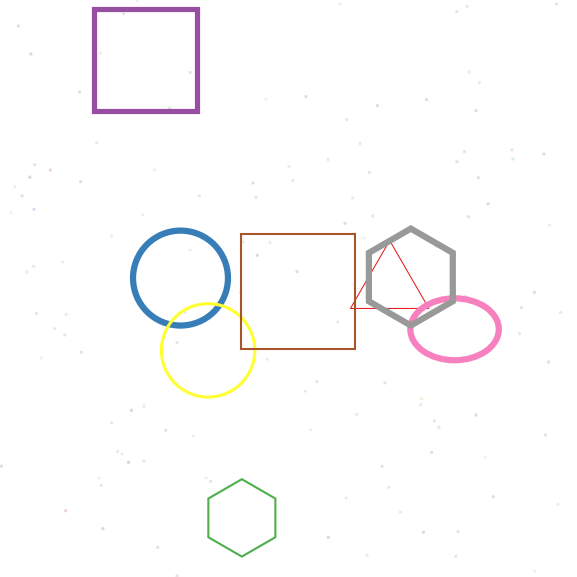[{"shape": "triangle", "thickness": 0.5, "radius": 0.39, "center": [0.675, 0.504]}, {"shape": "circle", "thickness": 3, "radius": 0.41, "center": [0.313, 0.518]}, {"shape": "hexagon", "thickness": 1, "radius": 0.33, "center": [0.419, 0.102]}, {"shape": "square", "thickness": 2.5, "radius": 0.44, "center": [0.252, 0.895]}, {"shape": "circle", "thickness": 1.5, "radius": 0.4, "center": [0.36, 0.392]}, {"shape": "square", "thickness": 1, "radius": 0.5, "center": [0.516, 0.495]}, {"shape": "oval", "thickness": 3, "radius": 0.38, "center": [0.787, 0.429]}, {"shape": "hexagon", "thickness": 3, "radius": 0.42, "center": [0.711, 0.519]}]